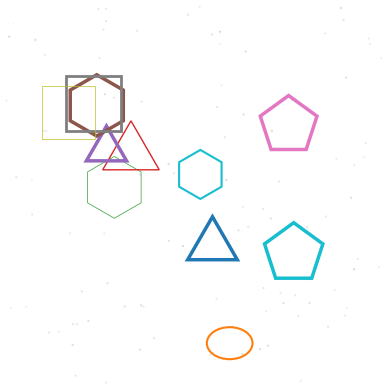[{"shape": "triangle", "thickness": 2.5, "radius": 0.37, "center": [0.552, 0.363]}, {"shape": "oval", "thickness": 1.5, "radius": 0.3, "center": [0.597, 0.109]}, {"shape": "hexagon", "thickness": 0.5, "radius": 0.4, "center": [0.297, 0.513]}, {"shape": "triangle", "thickness": 1, "radius": 0.42, "center": [0.34, 0.601]}, {"shape": "triangle", "thickness": 2.5, "radius": 0.3, "center": [0.277, 0.612]}, {"shape": "hexagon", "thickness": 2.5, "radius": 0.4, "center": [0.251, 0.726]}, {"shape": "pentagon", "thickness": 2.5, "radius": 0.39, "center": [0.75, 0.674]}, {"shape": "square", "thickness": 2, "radius": 0.36, "center": [0.242, 0.732]}, {"shape": "square", "thickness": 0.5, "radius": 0.35, "center": [0.179, 0.708]}, {"shape": "hexagon", "thickness": 1.5, "radius": 0.32, "center": [0.52, 0.547]}, {"shape": "pentagon", "thickness": 2.5, "radius": 0.4, "center": [0.763, 0.342]}]